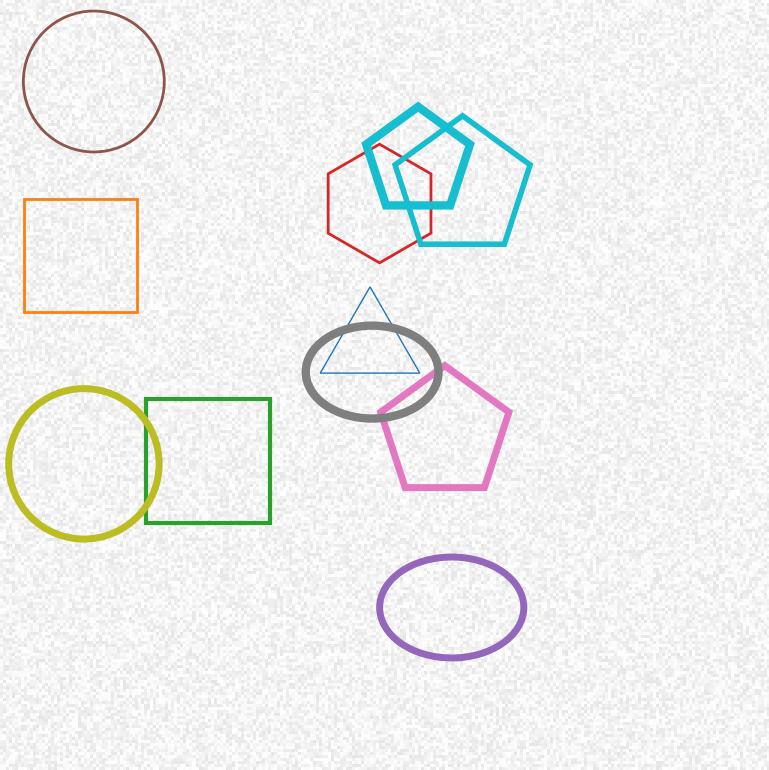[{"shape": "triangle", "thickness": 0.5, "radius": 0.37, "center": [0.481, 0.553]}, {"shape": "square", "thickness": 1, "radius": 0.37, "center": [0.105, 0.668]}, {"shape": "square", "thickness": 1.5, "radius": 0.4, "center": [0.27, 0.401]}, {"shape": "hexagon", "thickness": 1, "radius": 0.39, "center": [0.493, 0.736]}, {"shape": "oval", "thickness": 2.5, "radius": 0.47, "center": [0.587, 0.211]}, {"shape": "circle", "thickness": 1, "radius": 0.46, "center": [0.122, 0.894]}, {"shape": "pentagon", "thickness": 2.5, "radius": 0.44, "center": [0.578, 0.438]}, {"shape": "oval", "thickness": 3, "radius": 0.43, "center": [0.483, 0.517]}, {"shape": "circle", "thickness": 2.5, "radius": 0.49, "center": [0.109, 0.398]}, {"shape": "pentagon", "thickness": 3, "radius": 0.35, "center": [0.543, 0.791]}, {"shape": "pentagon", "thickness": 2, "radius": 0.46, "center": [0.601, 0.757]}]